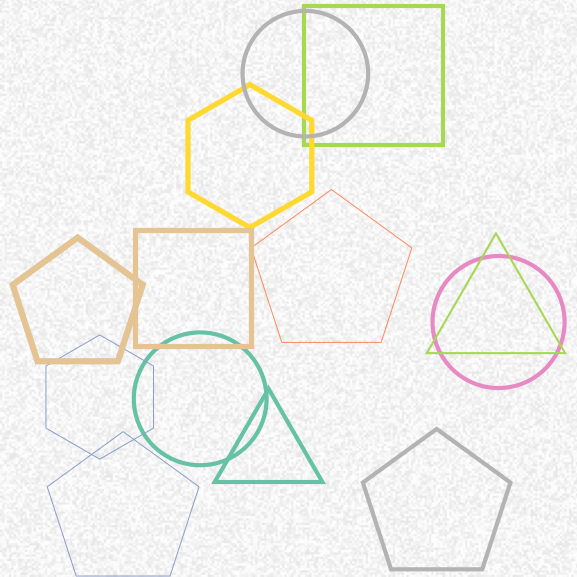[{"shape": "circle", "thickness": 2, "radius": 0.57, "center": [0.347, 0.309]}, {"shape": "triangle", "thickness": 2, "radius": 0.54, "center": [0.465, 0.218]}, {"shape": "pentagon", "thickness": 0.5, "radius": 0.73, "center": [0.574, 0.525]}, {"shape": "hexagon", "thickness": 0.5, "radius": 0.54, "center": [0.173, 0.312]}, {"shape": "pentagon", "thickness": 0.5, "radius": 0.69, "center": [0.213, 0.114]}, {"shape": "circle", "thickness": 2, "radius": 0.57, "center": [0.863, 0.442]}, {"shape": "triangle", "thickness": 1, "radius": 0.69, "center": [0.859, 0.457]}, {"shape": "square", "thickness": 2, "radius": 0.6, "center": [0.647, 0.868]}, {"shape": "hexagon", "thickness": 2.5, "radius": 0.62, "center": [0.433, 0.729]}, {"shape": "pentagon", "thickness": 3, "radius": 0.59, "center": [0.134, 0.469]}, {"shape": "square", "thickness": 2.5, "radius": 0.5, "center": [0.334, 0.5]}, {"shape": "circle", "thickness": 2, "radius": 0.54, "center": [0.529, 0.872]}, {"shape": "pentagon", "thickness": 2, "radius": 0.67, "center": [0.756, 0.122]}]